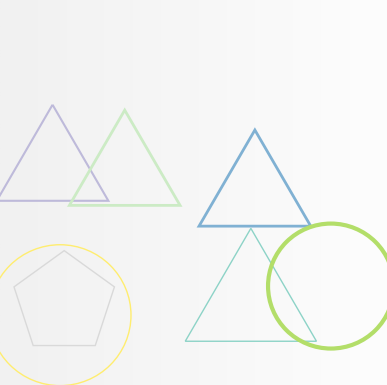[{"shape": "triangle", "thickness": 1, "radius": 0.98, "center": [0.647, 0.211]}, {"shape": "triangle", "thickness": 1.5, "radius": 0.83, "center": [0.136, 0.562]}, {"shape": "triangle", "thickness": 2, "radius": 0.83, "center": [0.658, 0.496]}, {"shape": "circle", "thickness": 3, "radius": 0.81, "center": [0.854, 0.257]}, {"shape": "pentagon", "thickness": 1, "radius": 0.68, "center": [0.166, 0.213]}, {"shape": "triangle", "thickness": 2, "radius": 0.82, "center": [0.322, 0.549]}, {"shape": "circle", "thickness": 1, "radius": 0.91, "center": [0.155, 0.181]}]